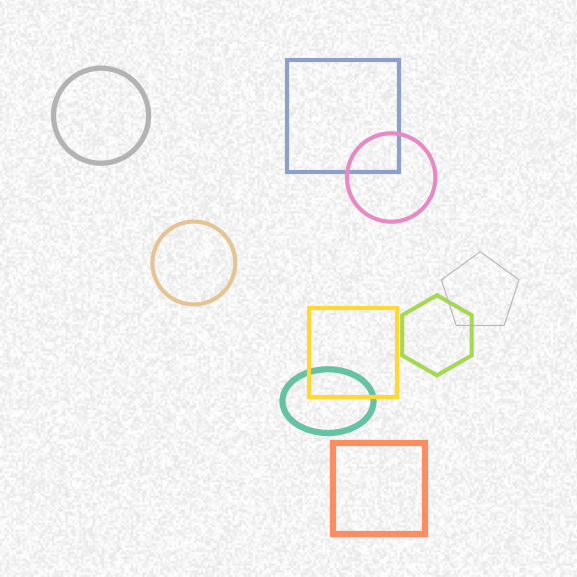[{"shape": "oval", "thickness": 3, "radius": 0.39, "center": [0.568, 0.305]}, {"shape": "square", "thickness": 3, "radius": 0.4, "center": [0.656, 0.153]}, {"shape": "square", "thickness": 2, "radius": 0.48, "center": [0.594, 0.798]}, {"shape": "circle", "thickness": 2, "radius": 0.38, "center": [0.677, 0.692]}, {"shape": "hexagon", "thickness": 2, "radius": 0.35, "center": [0.757, 0.419]}, {"shape": "square", "thickness": 2, "radius": 0.38, "center": [0.612, 0.389]}, {"shape": "circle", "thickness": 2, "radius": 0.36, "center": [0.336, 0.544]}, {"shape": "circle", "thickness": 2.5, "radius": 0.41, "center": [0.175, 0.799]}, {"shape": "pentagon", "thickness": 0.5, "radius": 0.35, "center": [0.831, 0.493]}]